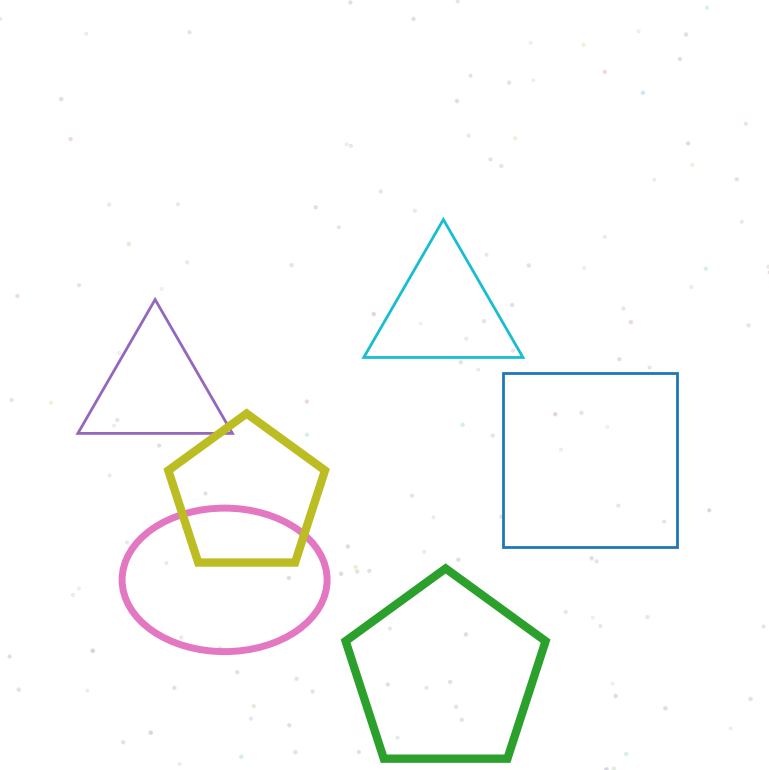[{"shape": "square", "thickness": 1, "radius": 0.57, "center": [0.766, 0.402]}, {"shape": "pentagon", "thickness": 3, "radius": 0.68, "center": [0.579, 0.125]}, {"shape": "triangle", "thickness": 1, "radius": 0.58, "center": [0.201, 0.495]}, {"shape": "oval", "thickness": 2.5, "radius": 0.67, "center": [0.292, 0.247]}, {"shape": "pentagon", "thickness": 3, "radius": 0.53, "center": [0.32, 0.356]}, {"shape": "triangle", "thickness": 1, "radius": 0.6, "center": [0.576, 0.595]}]